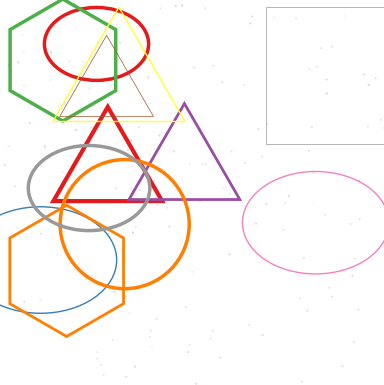[{"shape": "oval", "thickness": 2.5, "radius": 0.68, "center": [0.251, 0.886]}, {"shape": "triangle", "thickness": 3, "radius": 0.82, "center": [0.28, 0.559]}, {"shape": "oval", "thickness": 1, "radius": 0.99, "center": [0.105, 0.325]}, {"shape": "hexagon", "thickness": 2.5, "radius": 0.79, "center": [0.163, 0.844]}, {"shape": "triangle", "thickness": 2, "radius": 0.83, "center": [0.479, 0.565]}, {"shape": "hexagon", "thickness": 2, "radius": 0.85, "center": [0.173, 0.297]}, {"shape": "circle", "thickness": 2.5, "radius": 0.84, "center": [0.324, 0.418]}, {"shape": "triangle", "thickness": 1, "radius": 0.99, "center": [0.309, 0.783]}, {"shape": "triangle", "thickness": 0.5, "radius": 0.7, "center": [0.277, 0.768]}, {"shape": "oval", "thickness": 1, "radius": 0.95, "center": [0.82, 0.422]}, {"shape": "square", "thickness": 0.5, "radius": 0.89, "center": [0.868, 0.803]}, {"shape": "oval", "thickness": 2.5, "radius": 0.79, "center": [0.231, 0.512]}]